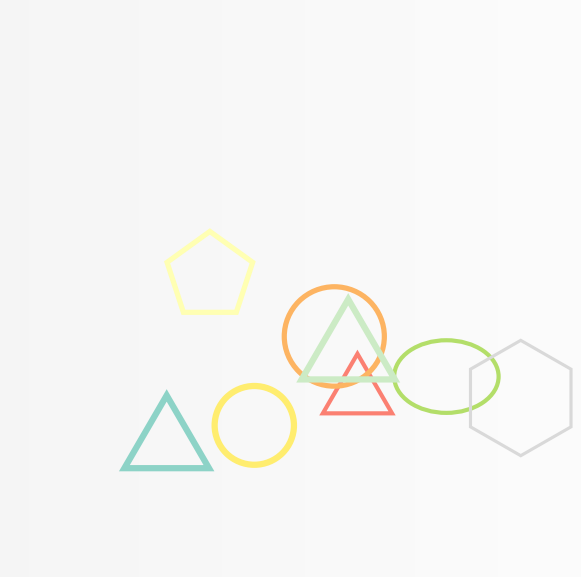[{"shape": "triangle", "thickness": 3, "radius": 0.42, "center": [0.287, 0.23]}, {"shape": "pentagon", "thickness": 2.5, "radius": 0.39, "center": [0.361, 0.521]}, {"shape": "triangle", "thickness": 2, "radius": 0.34, "center": [0.615, 0.318]}, {"shape": "circle", "thickness": 2.5, "radius": 0.43, "center": [0.575, 0.417]}, {"shape": "oval", "thickness": 2, "radius": 0.45, "center": [0.768, 0.347]}, {"shape": "hexagon", "thickness": 1.5, "radius": 0.5, "center": [0.896, 0.31]}, {"shape": "triangle", "thickness": 3, "radius": 0.46, "center": [0.599, 0.388]}, {"shape": "circle", "thickness": 3, "radius": 0.34, "center": [0.437, 0.263]}]